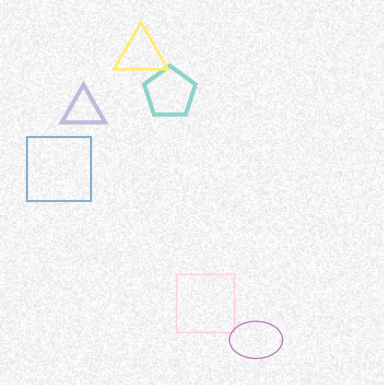[{"shape": "pentagon", "thickness": 3, "radius": 0.35, "center": [0.441, 0.759]}, {"shape": "triangle", "thickness": 3, "radius": 0.33, "center": [0.217, 0.715]}, {"shape": "square", "thickness": 1.5, "radius": 0.42, "center": [0.152, 0.562]}, {"shape": "square", "thickness": 1, "radius": 0.37, "center": [0.532, 0.213]}, {"shape": "oval", "thickness": 1, "radius": 0.34, "center": [0.665, 0.117]}, {"shape": "triangle", "thickness": 2, "radius": 0.41, "center": [0.366, 0.861]}]